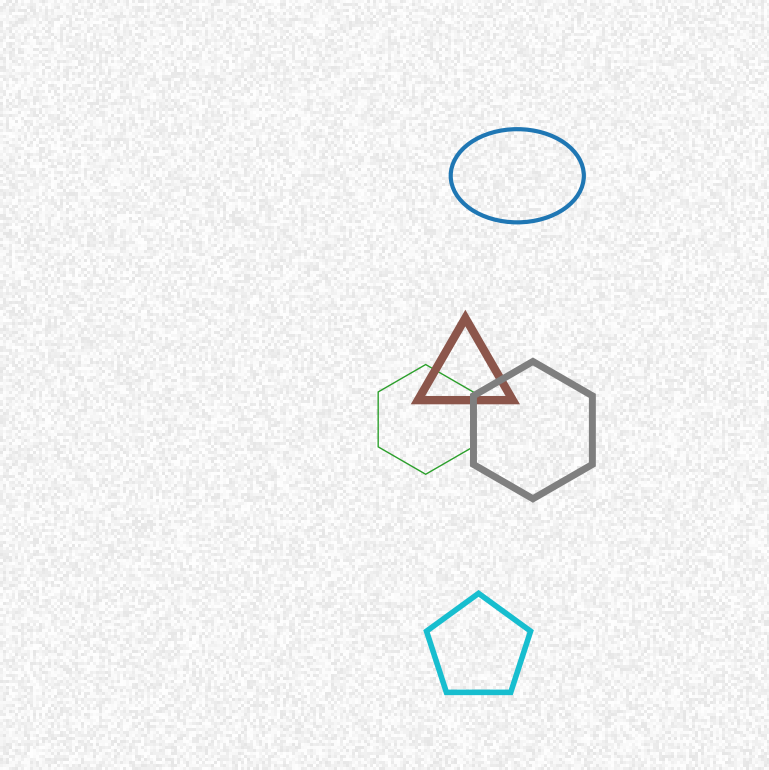[{"shape": "oval", "thickness": 1.5, "radius": 0.43, "center": [0.672, 0.772]}, {"shape": "hexagon", "thickness": 0.5, "radius": 0.36, "center": [0.553, 0.455]}, {"shape": "triangle", "thickness": 3, "radius": 0.36, "center": [0.604, 0.516]}, {"shape": "hexagon", "thickness": 2.5, "radius": 0.45, "center": [0.692, 0.441]}, {"shape": "pentagon", "thickness": 2, "radius": 0.36, "center": [0.622, 0.158]}]